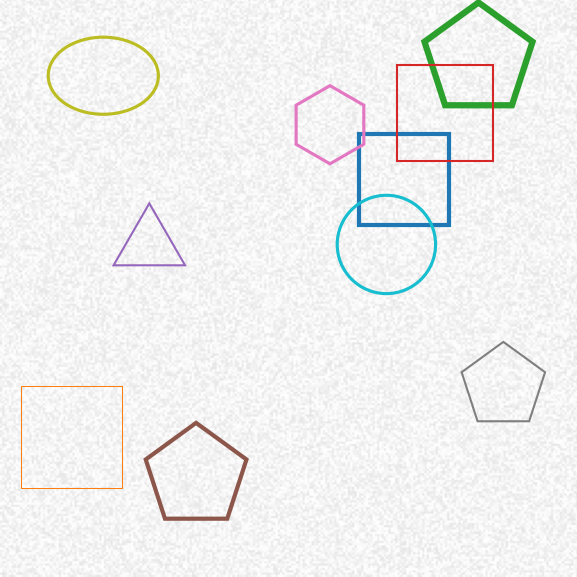[{"shape": "square", "thickness": 2, "radius": 0.39, "center": [0.699, 0.688]}, {"shape": "square", "thickness": 0.5, "radius": 0.44, "center": [0.124, 0.242]}, {"shape": "pentagon", "thickness": 3, "radius": 0.49, "center": [0.829, 0.896]}, {"shape": "square", "thickness": 1, "radius": 0.42, "center": [0.77, 0.804]}, {"shape": "triangle", "thickness": 1, "radius": 0.36, "center": [0.259, 0.575]}, {"shape": "pentagon", "thickness": 2, "radius": 0.46, "center": [0.34, 0.175]}, {"shape": "hexagon", "thickness": 1.5, "radius": 0.34, "center": [0.571, 0.783]}, {"shape": "pentagon", "thickness": 1, "radius": 0.38, "center": [0.872, 0.331]}, {"shape": "oval", "thickness": 1.5, "radius": 0.48, "center": [0.179, 0.868]}, {"shape": "circle", "thickness": 1.5, "radius": 0.43, "center": [0.669, 0.576]}]